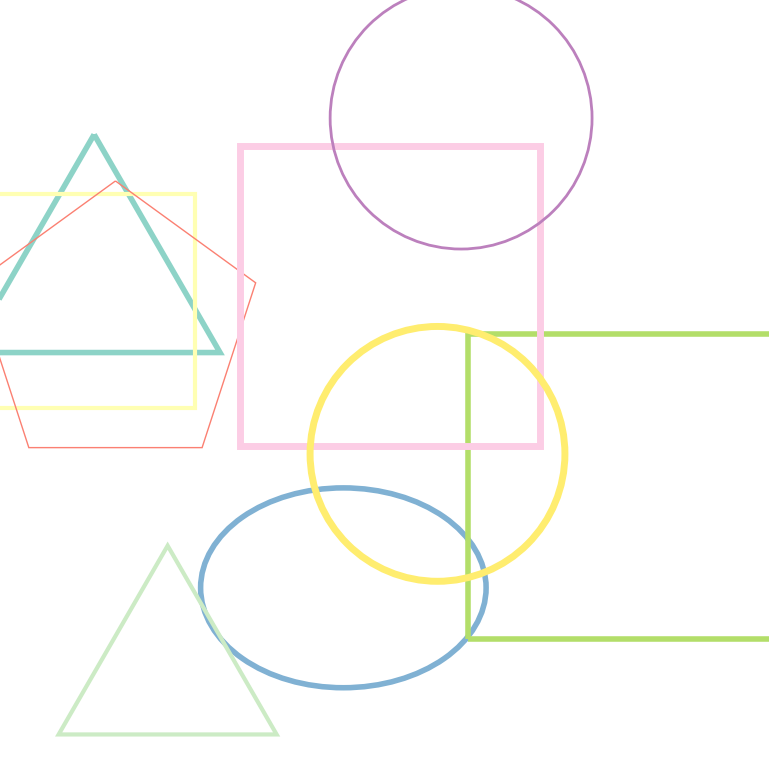[{"shape": "triangle", "thickness": 2, "radius": 0.94, "center": [0.122, 0.637]}, {"shape": "square", "thickness": 1.5, "radius": 0.7, "center": [0.114, 0.609]}, {"shape": "pentagon", "thickness": 0.5, "radius": 0.96, "center": [0.15, 0.574]}, {"shape": "oval", "thickness": 2, "radius": 0.93, "center": [0.446, 0.237]}, {"shape": "square", "thickness": 2, "radius": 0.99, "center": [0.805, 0.368]}, {"shape": "square", "thickness": 2.5, "radius": 0.97, "center": [0.506, 0.615]}, {"shape": "circle", "thickness": 1, "radius": 0.85, "center": [0.599, 0.847]}, {"shape": "triangle", "thickness": 1.5, "radius": 0.82, "center": [0.218, 0.128]}, {"shape": "circle", "thickness": 2.5, "radius": 0.83, "center": [0.568, 0.411]}]